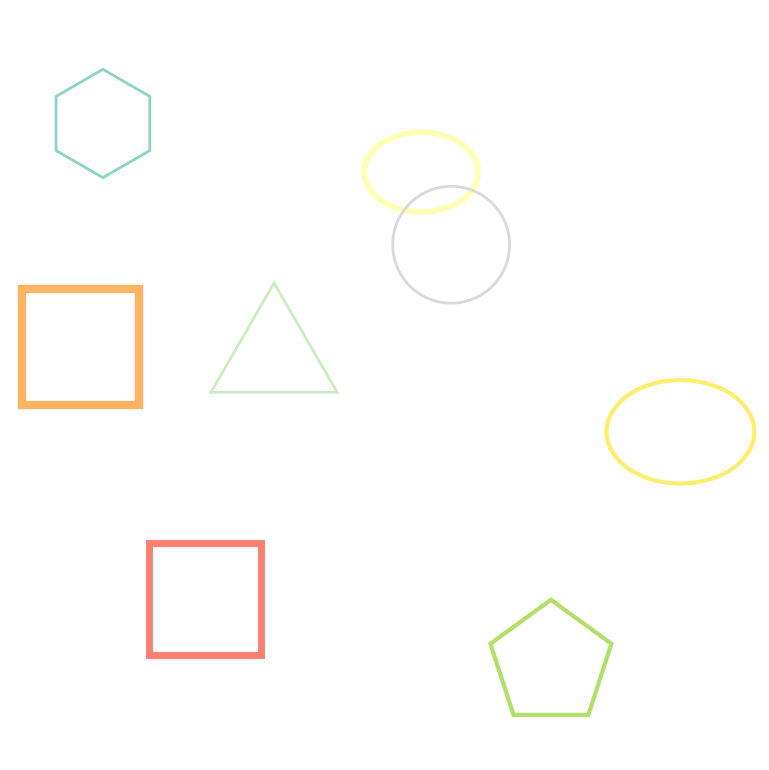[{"shape": "hexagon", "thickness": 1, "radius": 0.35, "center": [0.134, 0.84]}, {"shape": "oval", "thickness": 2, "radius": 0.37, "center": [0.547, 0.777]}, {"shape": "square", "thickness": 2.5, "radius": 0.36, "center": [0.266, 0.222]}, {"shape": "square", "thickness": 3, "radius": 0.38, "center": [0.105, 0.549]}, {"shape": "pentagon", "thickness": 1.5, "radius": 0.41, "center": [0.716, 0.138]}, {"shape": "circle", "thickness": 1, "radius": 0.38, "center": [0.586, 0.682]}, {"shape": "triangle", "thickness": 1, "radius": 0.47, "center": [0.356, 0.538]}, {"shape": "oval", "thickness": 1.5, "radius": 0.48, "center": [0.884, 0.439]}]